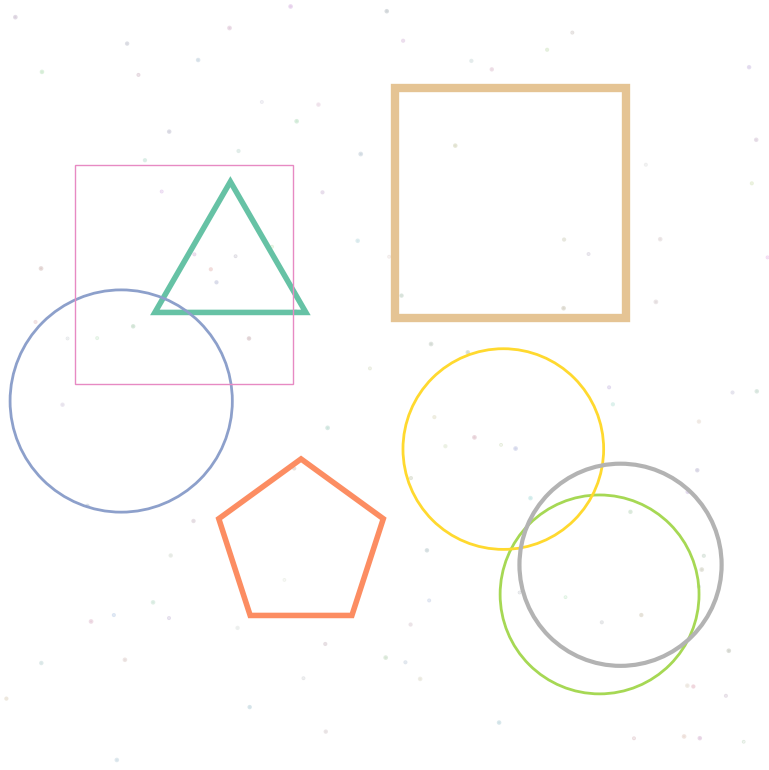[{"shape": "triangle", "thickness": 2, "radius": 0.57, "center": [0.299, 0.651]}, {"shape": "pentagon", "thickness": 2, "radius": 0.56, "center": [0.391, 0.292]}, {"shape": "circle", "thickness": 1, "radius": 0.72, "center": [0.157, 0.479]}, {"shape": "square", "thickness": 0.5, "radius": 0.71, "center": [0.239, 0.643]}, {"shape": "circle", "thickness": 1, "radius": 0.65, "center": [0.779, 0.228]}, {"shape": "circle", "thickness": 1, "radius": 0.65, "center": [0.654, 0.417]}, {"shape": "square", "thickness": 3, "radius": 0.75, "center": [0.662, 0.736]}, {"shape": "circle", "thickness": 1.5, "radius": 0.66, "center": [0.806, 0.267]}]